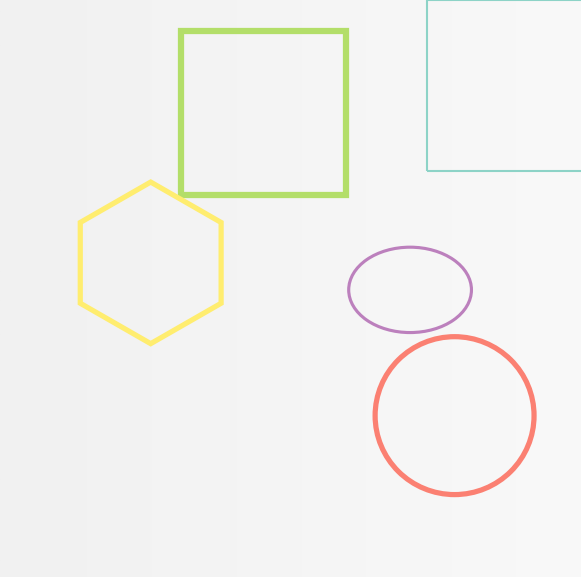[{"shape": "square", "thickness": 1, "radius": 0.74, "center": [0.883, 0.85]}, {"shape": "circle", "thickness": 2.5, "radius": 0.68, "center": [0.782, 0.279]}, {"shape": "square", "thickness": 3, "radius": 0.71, "center": [0.453, 0.803]}, {"shape": "oval", "thickness": 1.5, "radius": 0.53, "center": [0.706, 0.497]}, {"shape": "hexagon", "thickness": 2.5, "radius": 0.7, "center": [0.259, 0.544]}]